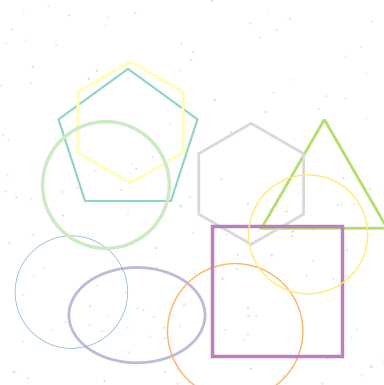[{"shape": "pentagon", "thickness": 1.5, "radius": 0.95, "center": [0.332, 0.631]}, {"shape": "hexagon", "thickness": 2, "radius": 0.79, "center": [0.339, 0.682]}, {"shape": "oval", "thickness": 2, "radius": 0.88, "center": [0.356, 0.181]}, {"shape": "circle", "thickness": 0.5, "radius": 0.73, "center": [0.185, 0.241]}, {"shape": "circle", "thickness": 1, "radius": 0.88, "center": [0.611, 0.14]}, {"shape": "triangle", "thickness": 2, "radius": 0.94, "center": [0.842, 0.501]}, {"shape": "hexagon", "thickness": 2, "radius": 0.79, "center": [0.652, 0.522]}, {"shape": "square", "thickness": 2.5, "radius": 0.84, "center": [0.719, 0.244]}, {"shape": "circle", "thickness": 2.5, "radius": 0.82, "center": [0.275, 0.519]}, {"shape": "circle", "thickness": 1, "radius": 0.77, "center": [0.8, 0.391]}]